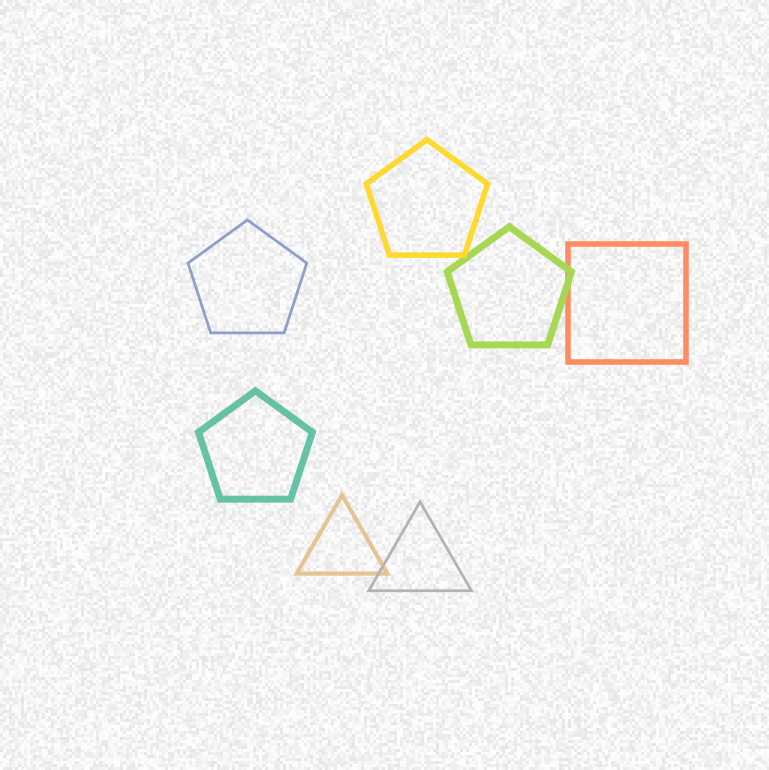[{"shape": "pentagon", "thickness": 2.5, "radius": 0.39, "center": [0.332, 0.415]}, {"shape": "square", "thickness": 2, "radius": 0.38, "center": [0.815, 0.606]}, {"shape": "pentagon", "thickness": 1, "radius": 0.41, "center": [0.321, 0.633]}, {"shape": "pentagon", "thickness": 2.5, "radius": 0.42, "center": [0.661, 0.621]}, {"shape": "pentagon", "thickness": 2, "radius": 0.41, "center": [0.555, 0.736]}, {"shape": "triangle", "thickness": 1.5, "radius": 0.34, "center": [0.444, 0.289]}, {"shape": "triangle", "thickness": 1, "radius": 0.39, "center": [0.546, 0.271]}]